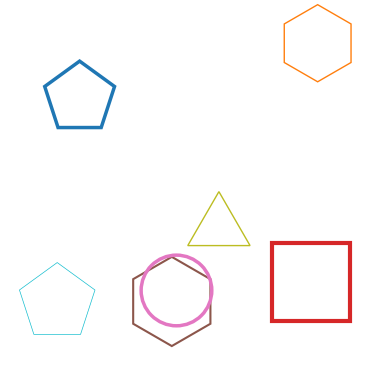[{"shape": "pentagon", "thickness": 2.5, "radius": 0.48, "center": [0.207, 0.746]}, {"shape": "hexagon", "thickness": 1, "radius": 0.5, "center": [0.825, 0.888]}, {"shape": "square", "thickness": 3, "radius": 0.51, "center": [0.808, 0.268]}, {"shape": "hexagon", "thickness": 1.5, "radius": 0.58, "center": [0.446, 0.217]}, {"shape": "circle", "thickness": 2.5, "radius": 0.46, "center": [0.458, 0.246]}, {"shape": "triangle", "thickness": 1, "radius": 0.47, "center": [0.569, 0.409]}, {"shape": "pentagon", "thickness": 0.5, "radius": 0.52, "center": [0.149, 0.215]}]